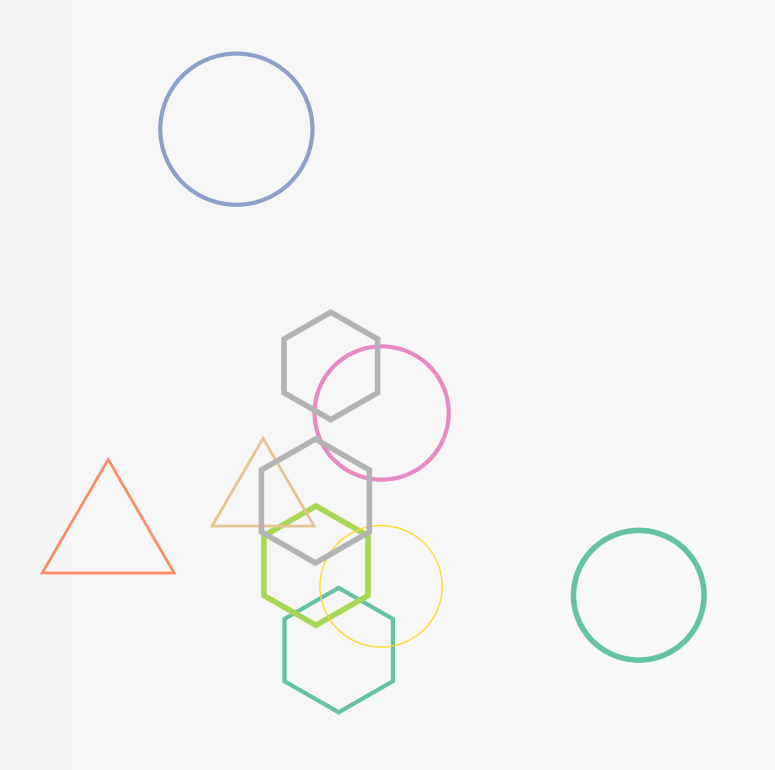[{"shape": "hexagon", "thickness": 1.5, "radius": 0.4, "center": [0.437, 0.156]}, {"shape": "circle", "thickness": 2, "radius": 0.42, "center": [0.824, 0.227]}, {"shape": "triangle", "thickness": 1, "radius": 0.49, "center": [0.14, 0.305]}, {"shape": "circle", "thickness": 1.5, "radius": 0.49, "center": [0.305, 0.832]}, {"shape": "circle", "thickness": 1.5, "radius": 0.43, "center": [0.492, 0.464]}, {"shape": "hexagon", "thickness": 2, "radius": 0.39, "center": [0.408, 0.265]}, {"shape": "circle", "thickness": 0.5, "radius": 0.39, "center": [0.492, 0.239]}, {"shape": "triangle", "thickness": 1, "radius": 0.38, "center": [0.339, 0.355]}, {"shape": "hexagon", "thickness": 2, "radius": 0.35, "center": [0.427, 0.525]}, {"shape": "hexagon", "thickness": 2, "radius": 0.4, "center": [0.407, 0.349]}]